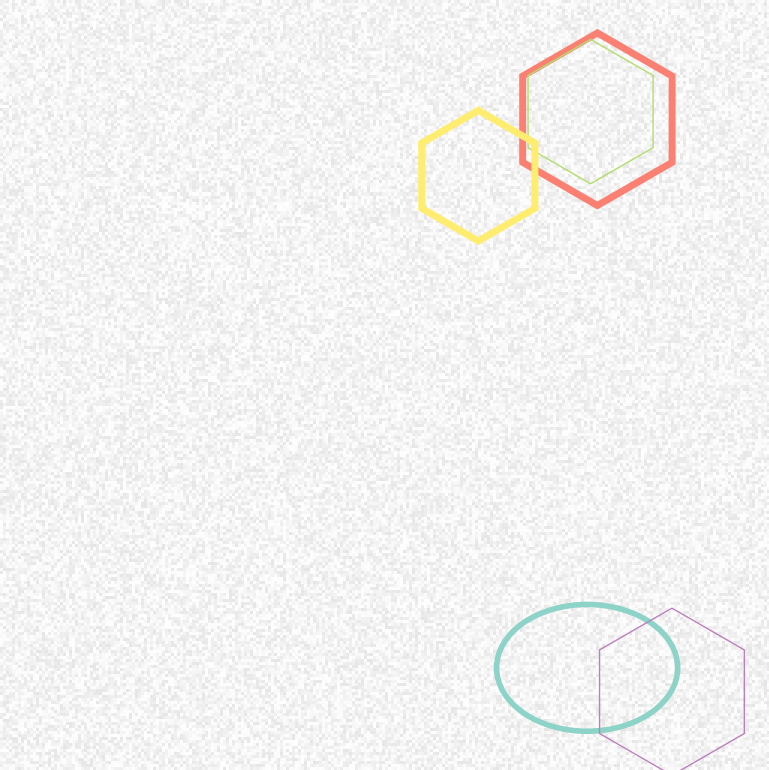[{"shape": "oval", "thickness": 2, "radius": 0.59, "center": [0.763, 0.133]}, {"shape": "hexagon", "thickness": 2.5, "radius": 0.56, "center": [0.776, 0.845]}, {"shape": "hexagon", "thickness": 0.5, "radius": 0.47, "center": [0.767, 0.855]}, {"shape": "hexagon", "thickness": 0.5, "radius": 0.54, "center": [0.873, 0.102]}, {"shape": "hexagon", "thickness": 2.5, "radius": 0.42, "center": [0.621, 0.772]}]